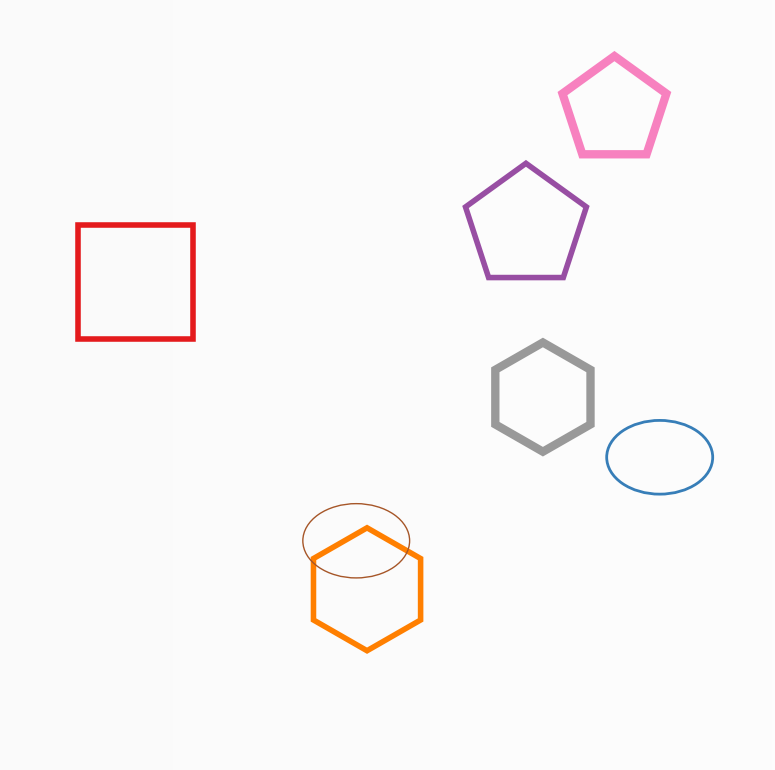[{"shape": "square", "thickness": 2, "radius": 0.37, "center": [0.175, 0.634]}, {"shape": "oval", "thickness": 1, "radius": 0.34, "center": [0.851, 0.406]}, {"shape": "pentagon", "thickness": 2, "radius": 0.41, "center": [0.679, 0.706]}, {"shape": "hexagon", "thickness": 2, "radius": 0.4, "center": [0.474, 0.235]}, {"shape": "oval", "thickness": 0.5, "radius": 0.34, "center": [0.46, 0.298]}, {"shape": "pentagon", "thickness": 3, "radius": 0.35, "center": [0.793, 0.857]}, {"shape": "hexagon", "thickness": 3, "radius": 0.35, "center": [0.701, 0.484]}]